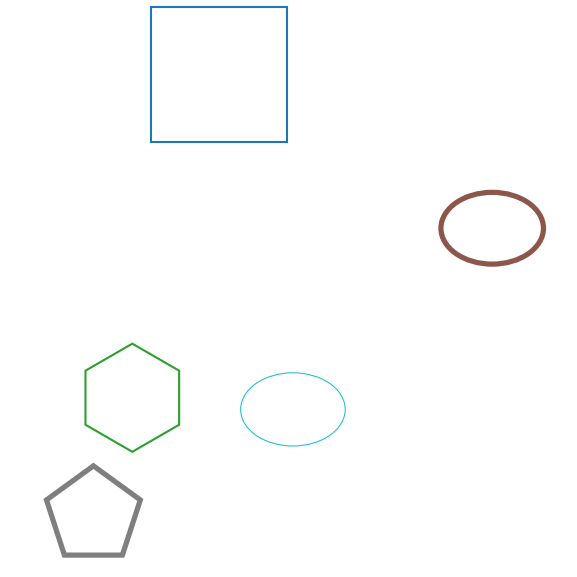[{"shape": "square", "thickness": 1, "radius": 0.59, "center": [0.379, 0.871]}, {"shape": "hexagon", "thickness": 1, "radius": 0.47, "center": [0.229, 0.31]}, {"shape": "oval", "thickness": 2.5, "radius": 0.44, "center": [0.852, 0.604]}, {"shape": "pentagon", "thickness": 2.5, "radius": 0.43, "center": [0.162, 0.107]}, {"shape": "oval", "thickness": 0.5, "radius": 0.45, "center": [0.507, 0.29]}]